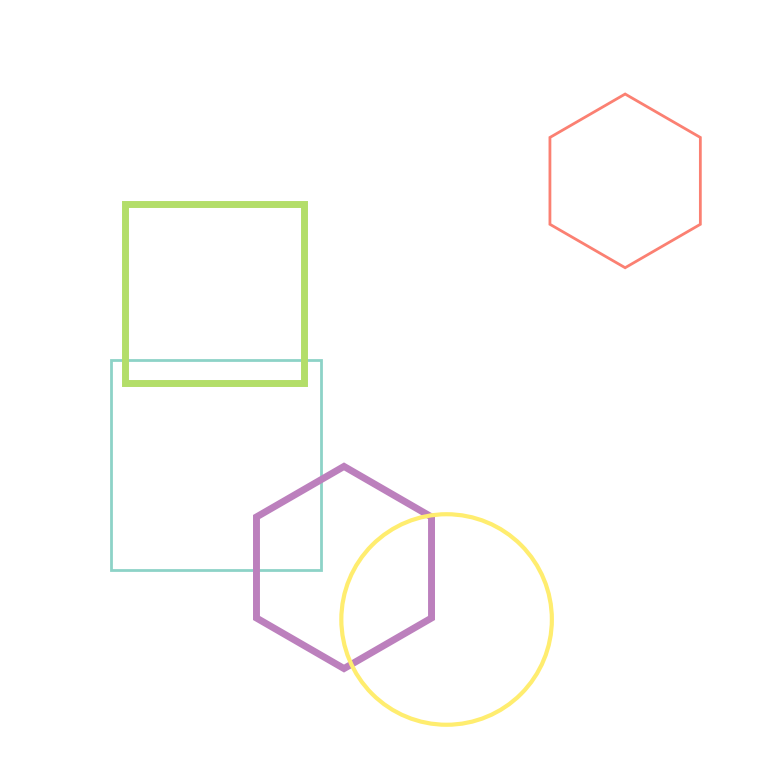[{"shape": "square", "thickness": 1, "radius": 0.68, "center": [0.281, 0.396]}, {"shape": "hexagon", "thickness": 1, "radius": 0.56, "center": [0.812, 0.765]}, {"shape": "square", "thickness": 2.5, "radius": 0.58, "center": [0.278, 0.619]}, {"shape": "hexagon", "thickness": 2.5, "radius": 0.66, "center": [0.447, 0.263]}, {"shape": "circle", "thickness": 1.5, "radius": 0.68, "center": [0.58, 0.195]}]